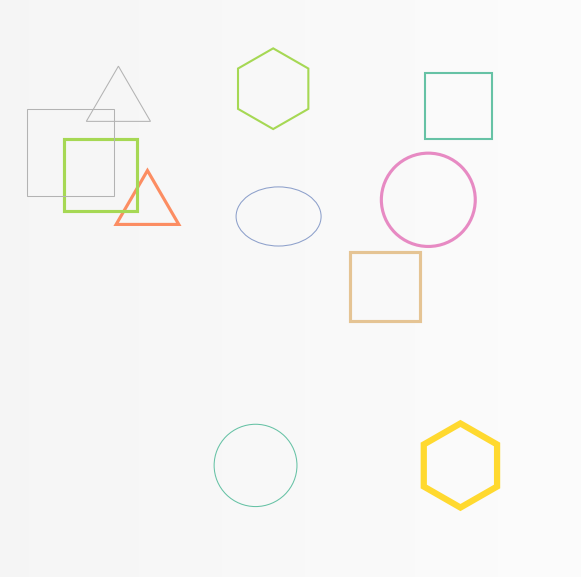[{"shape": "square", "thickness": 1, "radius": 0.29, "center": [0.789, 0.815]}, {"shape": "circle", "thickness": 0.5, "radius": 0.36, "center": [0.44, 0.193]}, {"shape": "triangle", "thickness": 1.5, "radius": 0.31, "center": [0.254, 0.642]}, {"shape": "oval", "thickness": 0.5, "radius": 0.37, "center": [0.479, 0.624]}, {"shape": "circle", "thickness": 1.5, "radius": 0.4, "center": [0.737, 0.653]}, {"shape": "square", "thickness": 1.5, "radius": 0.31, "center": [0.173, 0.697]}, {"shape": "hexagon", "thickness": 1, "radius": 0.35, "center": [0.47, 0.846]}, {"shape": "hexagon", "thickness": 3, "radius": 0.36, "center": [0.792, 0.193]}, {"shape": "square", "thickness": 1.5, "radius": 0.3, "center": [0.663, 0.504]}, {"shape": "triangle", "thickness": 0.5, "radius": 0.32, "center": [0.204, 0.821]}, {"shape": "square", "thickness": 0.5, "radius": 0.37, "center": [0.122, 0.735]}]